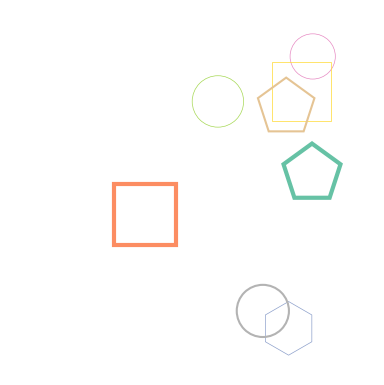[{"shape": "pentagon", "thickness": 3, "radius": 0.39, "center": [0.81, 0.549]}, {"shape": "square", "thickness": 3, "radius": 0.4, "center": [0.376, 0.443]}, {"shape": "hexagon", "thickness": 0.5, "radius": 0.35, "center": [0.75, 0.147]}, {"shape": "circle", "thickness": 0.5, "radius": 0.29, "center": [0.812, 0.853]}, {"shape": "circle", "thickness": 0.5, "radius": 0.33, "center": [0.566, 0.737]}, {"shape": "square", "thickness": 0.5, "radius": 0.38, "center": [0.784, 0.763]}, {"shape": "pentagon", "thickness": 1.5, "radius": 0.39, "center": [0.743, 0.721]}, {"shape": "circle", "thickness": 1.5, "radius": 0.34, "center": [0.683, 0.192]}]